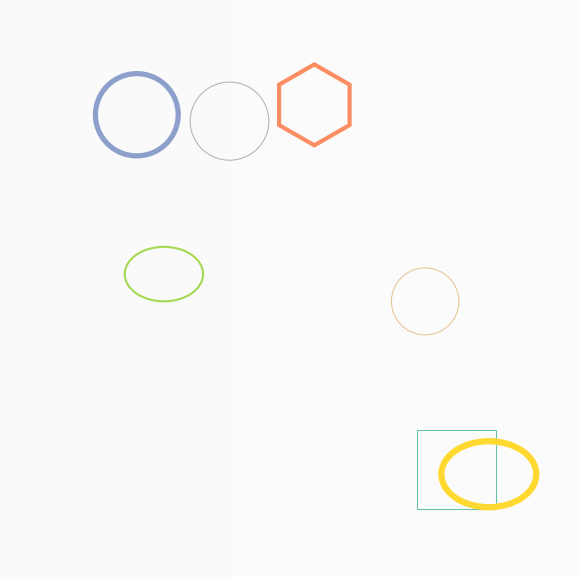[{"shape": "square", "thickness": 0.5, "radius": 0.34, "center": [0.785, 0.186]}, {"shape": "hexagon", "thickness": 2, "radius": 0.35, "center": [0.541, 0.818]}, {"shape": "circle", "thickness": 2.5, "radius": 0.36, "center": [0.235, 0.8]}, {"shape": "oval", "thickness": 1, "radius": 0.34, "center": [0.282, 0.525]}, {"shape": "oval", "thickness": 3, "radius": 0.41, "center": [0.841, 0.178]}, {"shape": "circle", "thickness": 0.5, "radius": 0.29, "center": [0.731, 0.477]}, {"shape": "circle", "thickness": 0.5, "radius": 0.34, "center": [0.395, 0.789]}]